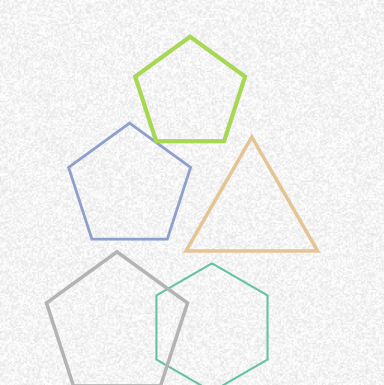[{"shape": "hexagon", "thickness": 1.5, "radius": 0.83, "center": [0.551, 0.149]}, {"shape": "pentagon", "thickness": 2, "radius": 0.83, "center": [0.337, 0.514]}, {"shape": "pentagon", "thickness": 3, "radius": 0.75, "center": [0.494, 0.755]}, {"shape": "triangle", "thickness": 2.5, "radius": 0.99, "center": [0.654, 0.447]}, {"shape": "pentagon", "thickness": 2.5, "radius": 0.96, "center": [0.304, 0.153]}]